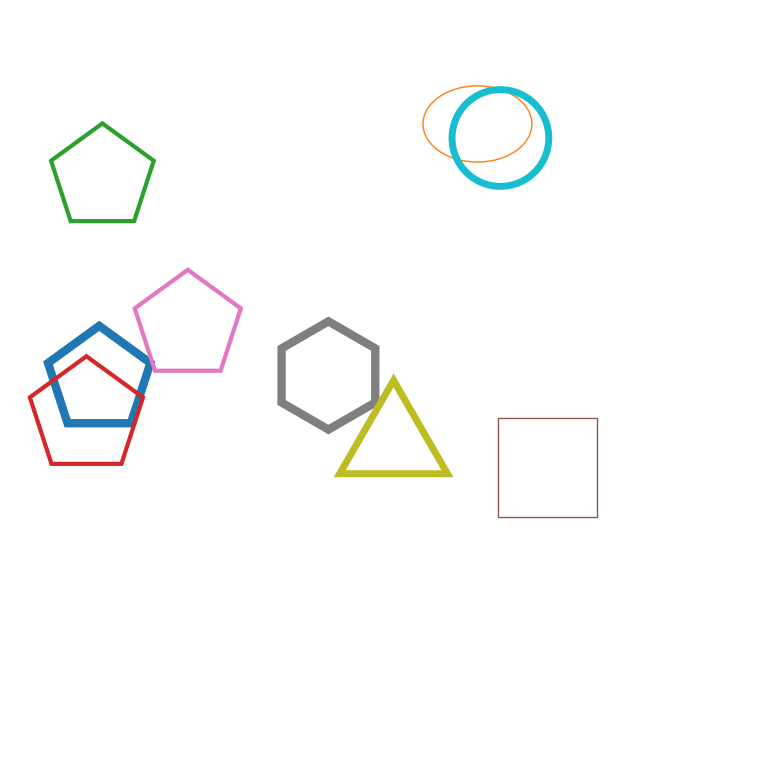[{"shape": "pentagon", "thickness": 3, "radius": 0.35, "center": [0.129, 0.507]}, {"shape": "oval", "thickness": 0.5, "radius": 0.35, "center": [0.62, 0.839]}, {"shape": "pentagon", "thickness": 1.5, "radius": 0.35, "center": [0.133, 0.77]}, {"shape": "pentagon", "thickness": 1.5, "radius": 0.39, "center": [0.112, 0.46]}, {"shape": "square", "thickness": 0.5, "radius": 0.32, "center": [0.71, 0.393]}, {"shape": "pentagon", "thickness": 1.5, "radius": 0.36, "center": [0.244, 0.577]}, {"shape": "hexagon", "thickness": 3, "radius": 0.35, "center": [0.427, 0.512]}, {"shape": "triangle", "thickness": 2.5, "radius": 0.4, "center": [0.511, 0.425]}, {"shape": "circle", "thickness": 2.5, "radius": 0.31, "center": [0.65, 0.821]}]